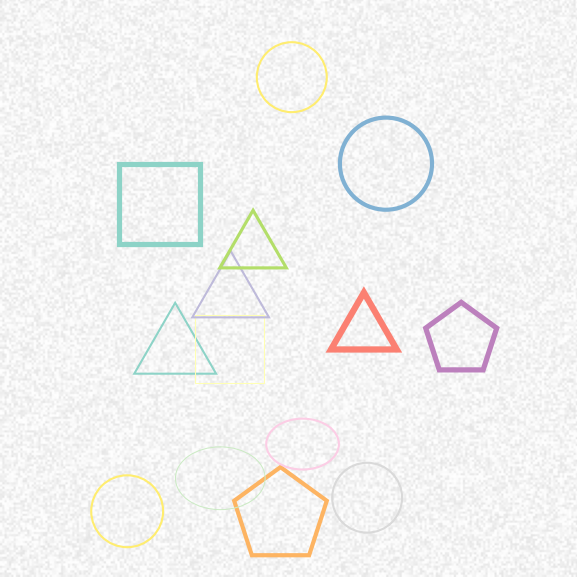[{"shape": "square", "thickness": 2.5, "radius": 0.35, "center": [0.277, 0.646]}, {"shape": "triangle", "thickness": 1, "radius": 0.41, "center": [0.303, 0.393]}, {"shape": "square", "thickness": 0.5, "radius": 0.3, "center": [0.397, 0.395]}, {"shape": "triangle", "thickness": 1, "radius": 0.38, "center": [0.399, 0.488]}, {"shape": "triangle", "thickness": 3, "radius": 0.33, "center": [0.63, 0.427]}, {"shape": "circle", "thickness": 2, "radius": 0.4, "center": [0.668, 0.716]}, {"shape": "pentagon", "thickness": 2, "radius": 0.42, "center": [0.486, 0.106]}, {"shape": "triangle", "thickness": 1.5, "radius": 0.33, "center": [0.438, 0.568]}, {"shape": "oval", "thickness": 1, "radius": 0.31, "center": [0.524, 0.23]}, {"shape": "circle", "thickness": 1, "radius": 0.3, "center": [0.636, 0.137]}, {"shape": "pentagon", "thickness": 2.5, "radius": 0.32, "center": [0.799, 0.411]}, {"shape": "oval", "thickness": 0.5, "radius": 0.39, "center": [0.381, 0.171]}, {"shape": "circle", "thickness": 1, "radius": 0.31, "center": [0.22, 0.114]}, {"shape": "circle", "thickness": 1, "radius": 0.3, "center": [0.505, 0.865]}]